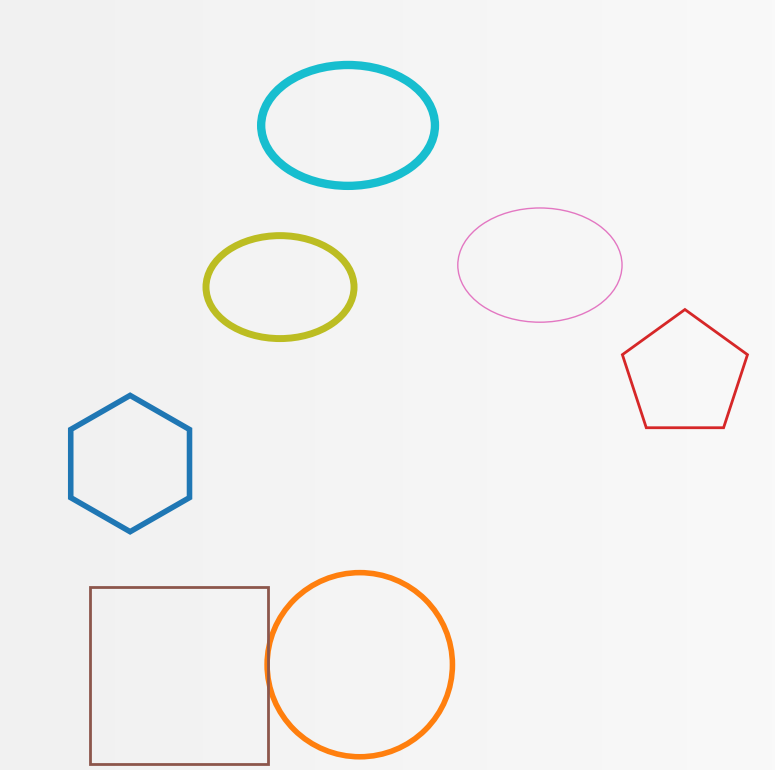[{"shape": "hexagon", "thickness": 2, "radius": 0.44, "center": [0.168, 0.398]}, {"shape": "circle", "thickness": 2, "radius": 0.6, "center": [0.464, 0.137]}, {"shape": "pentagon", "thickness": 1, "radius": 0.42, "center": [0.884, 0.513]}, {"shape": "square", "thickness": 1, "radius": 0.57, "center": [0.231, 0.123]}, {"shape": "oval", "thickness": 0.5, "radius": 0.53, "center": [0.697, 0.656]}, {"shape": "oval", "thickness": 2.5, "radius": 0.48, "center": [0.361, 0.627]}, {"shape": "oval", "thickness": 3, "radius": 0.56, "center": [0.449, 0.837]}]